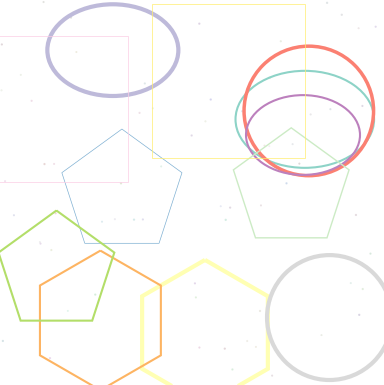[{"shape": "oval", "thickness": 1.5, "radius": 0.9, "center": [0.792, 0.69]}, {"shape": "hexagon", "thickness": 3, "radius": 0.94, "center": [0.532, 0.136]}, {"shape": "oval", "thickness": 3, "radius": 0.85, "center": [0.293, 0.87]}, {"shape": "circle", "thickness": 2.5, "radius": 0.84, "center": [0.802, 0.712]}, {"shape": "pentagon", "thickness": 0.5, "radius": 0.82, "center": [0.317, 0.501]}, {"shape": "hexagon", "thickness": 1.5, "radius": 0.91, "center": [0.261, 0.168]}, {"shape": "pentagon", "thickness": 1.5, "radius": 0.79, "center": [0.147, 0.295]}, {"shape": "square", "thickness": 0.5, "radius": 0.95, "center": [0.144, 0.717]}, {"shape": "circle", "thickness": 3, "radius": 0.81, "center": [0.856, 0.175]}, {"shape": "oval", "thickness": 1.5, "radius": 0.74, "center": [0.787, 0.649]}, {"shape": "pentagon", "thickness": 1, "radius": 0.79, "center": [0.756, 0.51]}, {"shape": "square", "thickness": 0.5, "radius": 1.0, "center": [0.593, 0.79]}]